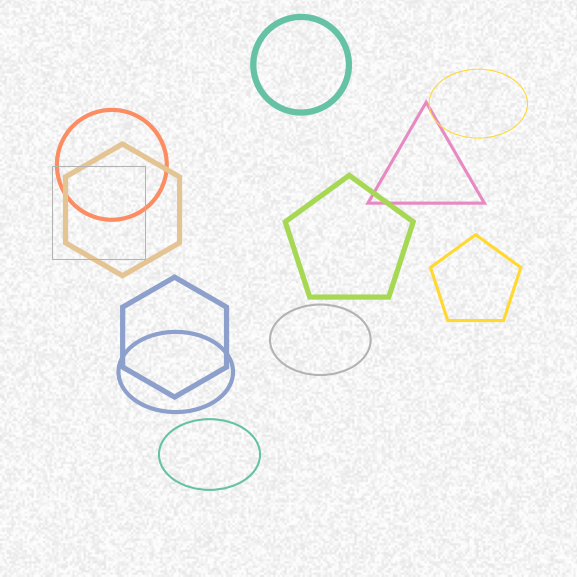[{"shape": "oval", "thickness": 1, "radius": 0.44, "center": [0.363, 0.212]}, {"shape": "circle", "thickness": 3, "radius": 0.41, "center": [0.521, 0.887]}, {"shape": "circle", "thickness": 2, "radius": 0.48, "center": [0.194, 0.714]}, {"shape": "oval", "thickness": 2, "radius": 0.5, "center": [0.304, 0.355]}, {"shape": "hexagon", "thickness": 2.5, "radius": 0.52, "center": [0.302, 0.415]}, {"shape": "triangle", "thickness": 1.5, "radius": 0.58, "center": [0.738, 0.706]}, {"shape": "pentagon", "thickness": 2.5, "radius": 0.58, "center": [0.605, 0.579]}, {"shape": "pentagon", "thickness": 1.5, "radius": 0.41, "center": [0.824, 0.511]}, {"shape": "oval", "thickness": 0.5, "radius": 0.43, "center": [0.828, 0.82]}, {"shape": "hexagon", "thickness": 2.5, "radius": 0.57, "center": [0.212, 0.636]}, {"shape": "square", "thickness": 0.5, "radius": 0.4, "center": [0.17, 0.63]}, {"shape": "oval", "thickness": 1, "radius": 0.44, "center": [0.555, 0.411]}]